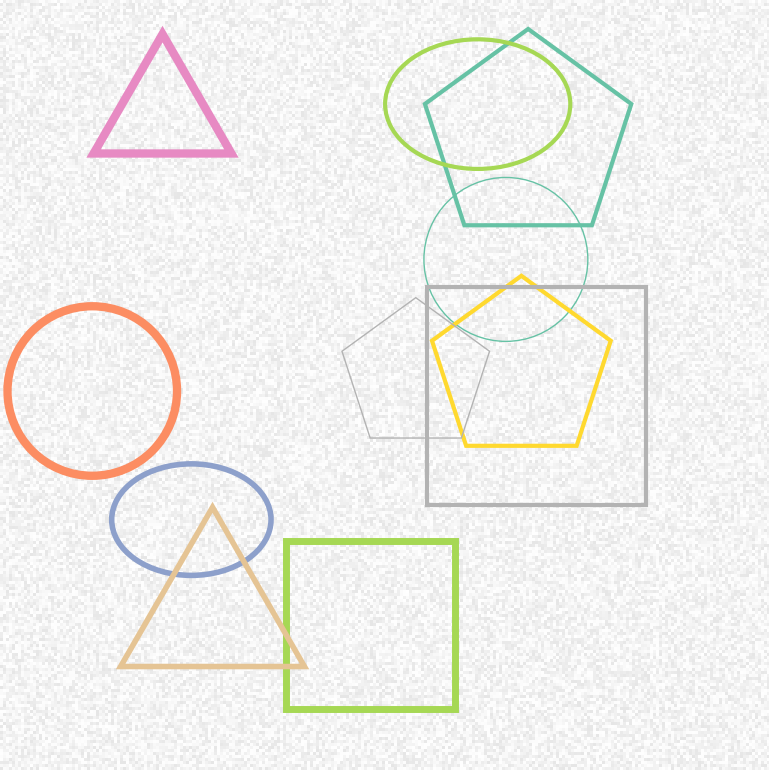[{"shape": "pentagon", "thickness": 1.5, "radius": 0.7, "center": [0.686, 0.821]}, {"shape": "circle", "thickness": 0.5, "radius": 0.53, "center": [0.657, 0.663]}, {"shape": "circle", "thickness": 3, "radius": 0.55, "center": [0.12, 0.492]}, {"shape": "oval", "thickness": 2, "radius": 0.52, "center": [0.249, 0.325]}, {"shape": "triangle", "thickness": 3, "radius": 0.52, "center": [0.211, 0.852]}, {"shape": "square", "thickness": 2.5, "radius": 0.55, "center": [0.482, 0.188]}, {"shape": "oval", "thickness": 1.5, "radius": 0.6, "center": [0.62, 0.865]}, {"shape": "pentagon", "thickness": 1.5, "radius": 0.61, "center": [0.677, 0.52]}, {"shape": "triangle", "thickness": 2, "radius": 0.69, "center": [0.276, 0.203]}, {"shape": "pentagon", "thickness": 0.5, "radius": 0.5, "center": [0.54, 0.513]}, {"shape": "square", "thickness": 1.5, "radius": 0.71, "center": [0.697, 0.485]}]